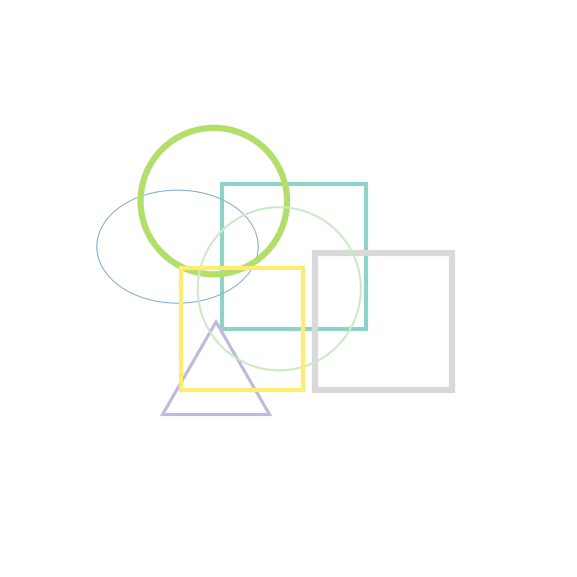[{"shape": "square", "thickness": 2, "radius": 0.63, "center": [0.509, 0.555]}, {"shape": "triangle", "thickness": 1.5, "radius": 0.53, "center": [0.374, 0.335]}, {"shape": "oval", "thickness": 0.5, "radius": 0.7, "center": [0.307, 0.572]}, {"shape": "circle", "thickness": 3, "radius": 0.63, "center": [0.37, 0.651]}, {"shape": "square", "thickness": 3, "radius": 0.59, "center": [0.664, 0.443]}, {"shape": "circle", "thickness": 1, "radius": 0.71, "center": [0.484, 0.499]}, {"shape": "square", "thickness": 2, "radius": 0.53, "center": [0.419, 0.429]}]